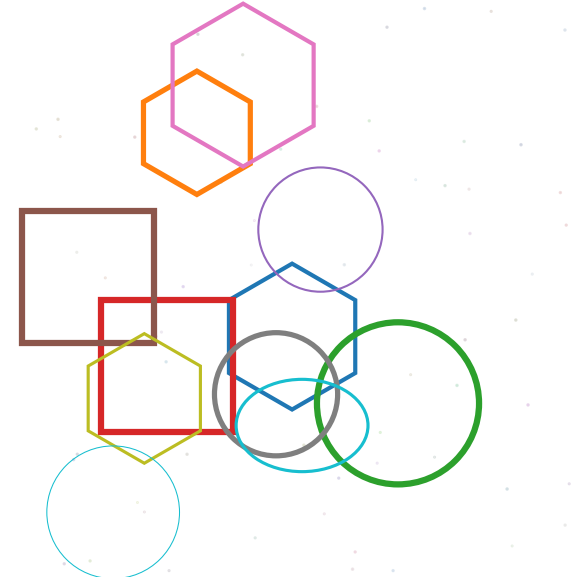[{"shape": "hexagon", "thickness": 2, "radius": 0.63, "center": [0.506, 0.416]}, {"shape": "hexagon", "thickness": 2.5, "radius": 0.53, "center": [0.341, 0.769]}, {"shape": "circle", "thickness": 3, "radius": 0.7, "center": [0.689, 0.301]}, {"shape": "square", "thickness": 3, "radius": 0.57, "center": [0.29, 0.365]}, {"shape": "circle", "thickness": 1, "radius": 0.54, "center": [0.555, 0.602]}, {"shape": "square", "thickness": 3, "radius": 0.57, "center": [0.153, 0.52]}, {"shape": "hexagon", "thickness": 2, "radius": 0.71, "center": [0.421, 0.852]}, {"shape": "circle", "thickness": 2.5, "radius": 0.53, "center": [0.478, 0.316]}, {"shape": "hexagon", "thickness": 1.5, "radius": 0.56, "center": [0.25, 0.309]}, {"shape": "circle", "thickness": 0.5, "radius": 0.57, "center": [0.196, 0.112]}, {"shape": "oval", "thickness": 1.5, "radius": 0.57, "center": [0.523, 0.262]}]